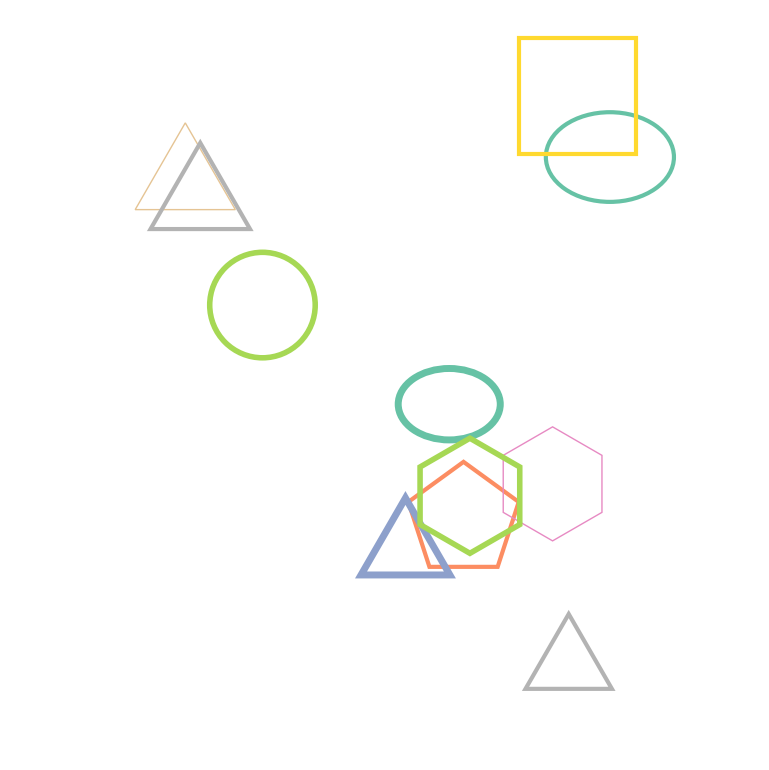[{"shape": "oval", "thickness": 1.5, "radius": 0.42, "center": [0.792, 0.796]}, {"shape": "oval", "thickness": 2.5, "radius": 0.33, "center": [0.583, 0.475]}, {"shape": "pentagon", "thickness": 1.5, "radius": 0.38, "center": [0.602, 0.325]}, {"shape": "triangle", "thickness": 2.5, "radius": 0.33, "center": [0.527, 0.287]}, {"shape": "hexagon", "thickness": 0.5, "radius": 0.37, "center": [0.718, 0.372]}, {"shape": "hexagon", "thickness": 2, "radius": 0.37, "center": [0.61, 0.356]}, {"shape": "circle", "thickness": 2, "radius": 0.34, "center": [0.341, 0.604]}, {"shape": "square", "thickness": 1.5, "radius": 0.38, "center": [0.75, 0.875]}, {"shape": "triangle", "thickness": 0.5, "radius": 0.38, "center": [0.241, 0.765]}, {"shape": "triangle", "thickness": 1.5, "radius": 0.32, "center": [0.739, 0.138]}, {"shape": "triangle", "thickness": 1.5, "radius": 0.37, "center": [0.26, 0.74]}]